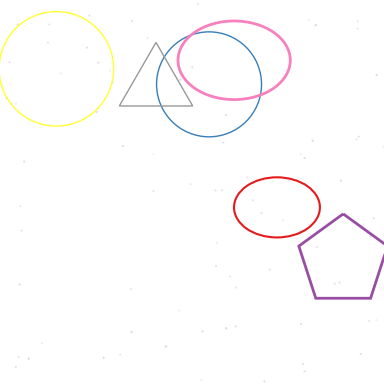[{"shape": "oval", "thickness": 1.5, "radius": 0.56, "center": [0.719, 0.461]}, {"shape": "circle", "thickness": 1, "radius": 0.68, "center": [0.543, 0.781]}, {"shape": "pentagon", "thickness": 2, "radius": 0.61, "center": [0.891, 0.323]}, {"shape": "circle", "thickness": 1, "radius": 0.74, "center": [0.146, 0.821]}, {"shape": "oval", "thickness": 2, "radius": 0.73, "center": [0.608, 0.843]}, {"shape": "triangle", "thickness": 1, "radius": 0.55, "center": [0.405, 0.78]}]